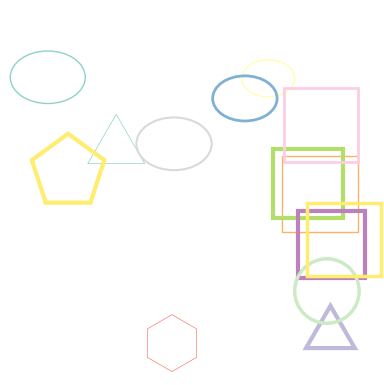[{"shape": "oval", "thickness": 1, "radius": 0.49, "center": [0.124, 0.799]}, {"shape": "triangle", "thickness": 0.5, "radius": 0.43, "center": [0.302, 0.618]}, {"shape": "oval", "thickness": 1, "radius": 0.34, "center": [0.697, 0.797]}, {"shape": "triangle", "thickness": 3, "radius": 0.37, "center": [0.858, 0.133]}, {"shape": "hexagon", "thickness": 0.5, "radius": 0.37, "center": [0.447, 0.109]}, {"shape": "oval", "thickness": 2, "radius": 0.42, "center": [0.636, 0.744]}, {"shape": "square", "thickness": 1, "radius": 0.49, "center": [0.832, 0.495]}, {"shape": "square", "thickness": 3, "radius": 0.45, "center": [0.8, 0.524]}, {"shape": "square", "thickness": 2, "radius": 0.48, "center": [0.834, 0.675]}, {"shape": "oval", "thickness": 1.5, "radius": 0.49, "center": [0.452, 0.626]}, {"shape": "square", "thickness": 3, "radius": 0.44, "center": [0.861, 0.365]}, {"shape": "circle", "thickness": 2.5, "radius": 0.42, "center": [0.849, 0.244]}, {"shape": "square", "thickness": 2.5, "radius": 0.48, "center": [0.893, 0.378]}, {"shape": "pentagon", "thickness": 3, "radius": 0.49, "center": [0.177, 0.554]}]